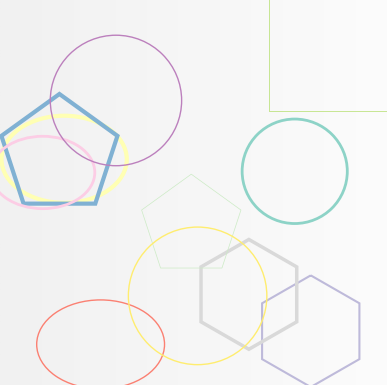[{"shape": "circle", "thickness": 2, "radius": 0.68, "center": [0.761, 0.555]}, {"shape": "oval", "thickness": 3, "radius": 0.81, "center": [0.166, 0.586]}, {"shape": "hexagon", "thickness": 1.5, "radius": 0.73, "center": [0.802, 0.14]}, {"shape": "oval", "thickness": 1, "radius": 0.82, "center": [0.26, 0.106]}, {"shape": "pentagon", "thickness": 3, "radius": 0.79, "center": [0.153, 0.598]}, {"shape": "square", "thickness": 0.5, "radius": 0.89, "center": [0.872, 0.889]}, {"shape": "oval", "thickness": 2, "radius": 0.67, "center": [0.11, 0.552]}, {"shape": "hexagon", "thickness": 2.5, "radius": 0.71, "center": [0.642, 0.235]}, {"shape": "circle", "thickness": 1, "radius": 0.85, "center": [0.299, 0.739]}, {"shape": "pentagon", "thickness": 0.5, "radius": 0.67, "center": [0.494, 0.413]}, {"shape": "circle", "thickness": 1, "radius": 0.89, "center": [0.51, 0.232]}]